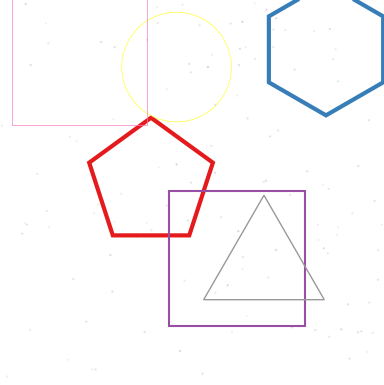[{"shape": "pentagon", "thickness": 3, "radius": 0.84, "center": [0.392, 0.525]}, {"shape": "hexagon", "thickness": 3, "radius": 0.86, "center": [0.847, 0.872]}, {"shape": "square", "thickness": 1.5, "radius": 0.88, "center": [0.616, 0.328]}, {"shape": "circle", "thickness": 0.5, "radius": 0.71, "center": [0.459, 0.826]}, {"shape": "square", "thickness": 0.5, "radius": 0.88, "center": [0.207, 0.849]}, {"shape": "triangle", "thickness": 1, "radius": 0.9, "center": [0.686, 0.312]}]